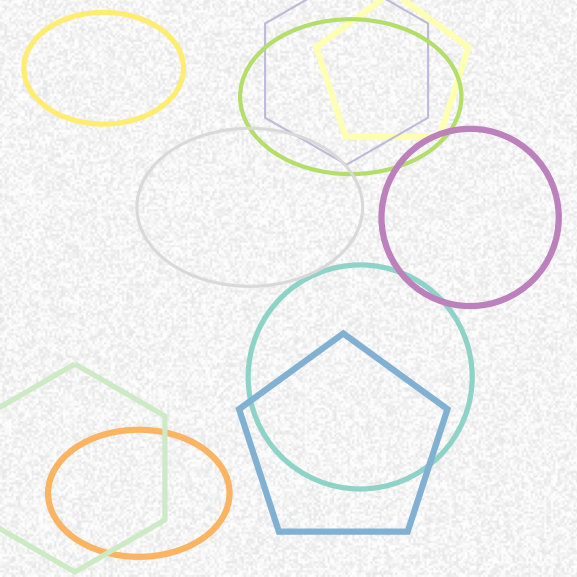[{"shape": "circle", "thickness": 2.5, "radius": 0.97, "center": [0.624, 0.346]}, {"shape": "pentagon", "thickness": 3, "radius": 0.69, "center": [0.68, 0.875]}, {"shape": "hexagon", "thickness": 1, "radius": 0.81, "center": [0.6, 0.877]}, {"shape": "pentagon", "thickness": 3, "radius": 0.95, "center": [0.594, 0.232]}, {"shape": "oval", "thickness": 3, "radius": 0.79, "center": [0.24, 0.145]}, {"shape": "oval", "thickness": 2, "radius": 0.96, "center": [0.607, 0.832]}, {"shape": "oval", "thickness": 1.5, "radius": 0.98, "center": [0.432, 0.64]}, {"shape": "circle", "thickness": 3, "radius": 0.77, "center": [0.814, 0.623]}, {"shape": "hexagon", "thickness": 2.5, "radius": 0.9, "center": [0.13, 0.189]}, {"shape": "oval", "thickness": 2.5, "radius": 0.69, "center": [0.18, 0.881]}]